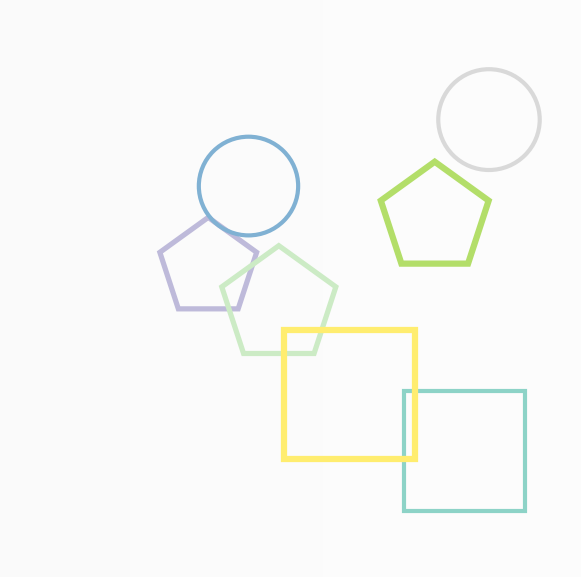[{"shape": "square", "thickness": 2, "radius": 0.52, "center": [0.799, 0.218]}, {"shape": "pentagon", "thickness": 2.5, "radius": 0.44, "center": [0.358, 0.535]}, {"shape": "circle", "thickness": 2, "radius": 0.43, "center": [0.428, 0.677]}, {"shape": "pentagon", "thickness": 3, "radius": 0.49, "center": [0.748, 0.622]}, {"shape": "circle", "thickness": 2, "radius": 0.44, "center": [0.841, 0.792]}, {"shape": "pentagon", "thickness": 2.5, "radius": 0.52, "center": [0.48, 0.471]}, {"shape": "square", "thickness": 3, "radius": 0.56, "center": [0.601, 0.316]}]